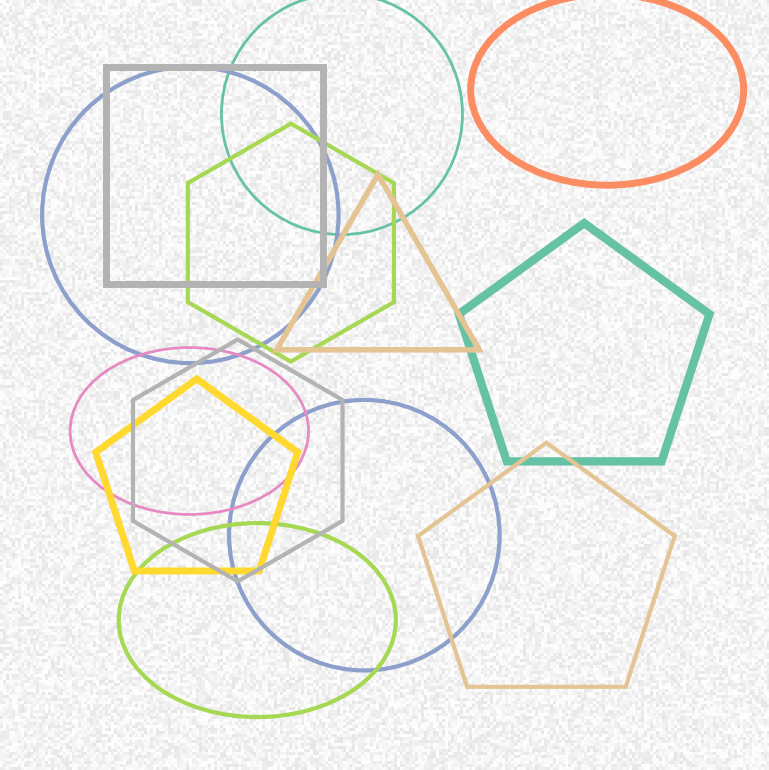[{"shape": "circle", "thickness": 1, "radius": 0.78, "center": [0.444, 0.852]}, {"shape": "pentagon", "thickness": 3, "radius": 0.86, "center": [0.759, 0.539]}, {"shape": "oval", "thickness": 2.5, "radius": 0.89, "center": [0.789, 0.884]}, {"shape": "circle", "thickness": 1.5, "radius": 0.96, "center": [0.247, 0.721]}, {"shape": "circle", "thickness": 1.5, "radius": 0.88, "center": [0.473, 0.305]}, {"shape": "oval", "thickness": 1, "radius": 0.77, "center": [0.246, 0.44]}, {"shape": "hexagon", "thickness": 1.5, "radius": 0.77, "center": [0.378, 0.685]}, {"shape": "oval", "thickness": 1.5, "radius": 0.9, "center": [0.334, 0.195]}, {"shape": "pentagon", "thickness": 2.5, "radius": 0.69, "center": [0.256, 0.37]}, {"shape": "triangle", "thickness": 2, "radius": 0.76, "center": [0.491, 0.622]}, {"shape": "pentagon", "thickness": 1.5, "radius": 0.88, "center": [0.71, 0.25]}, {"shape": "square", "thickness": 2.5, "radius": 0.71, "center": [0.279, 0.772]}, {"shape": "hexagon", "thickness": 1.5, "radius": 0.79, "center": [0.309, 0.402]}]